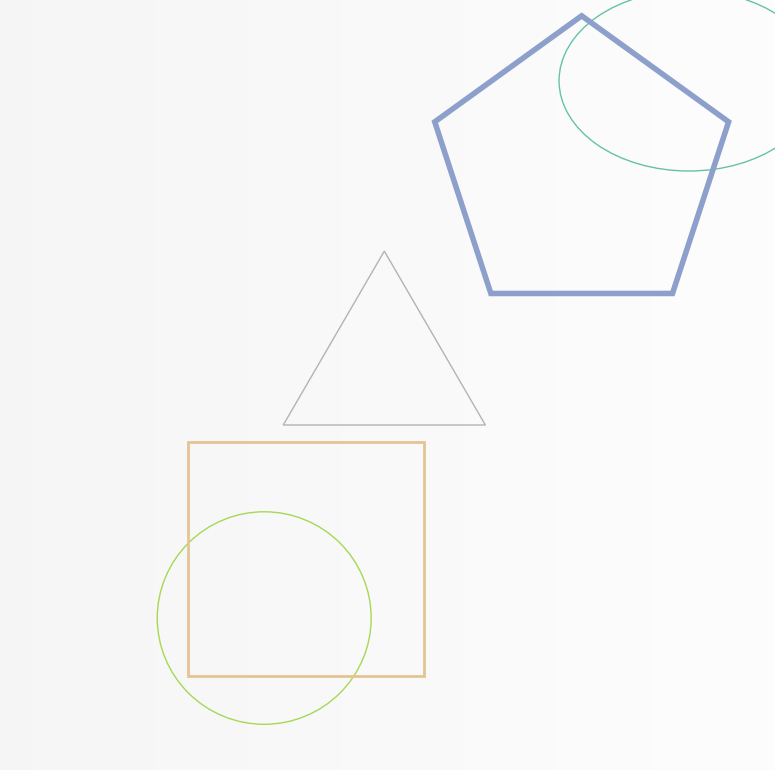[{"shape": "oval", "thickness": 0.5, "radius": 0.84, "center": [0.889, 0.895]}, {"shape": "pentagon", "thickness": 2, "radius": 1.0, "center": [0.751, 0.78]}, {"shape": "circle", "thickness": 0.5, "radius": 0.69, "center": [0.341, 0.197]}, {"shape": "square", "thickness": 1, "radius": 0.76, "center": [0.395, 0.274]}, {"shape": "triangle", "thickness": 0.5, "radius": 0.75, "center": [0.496, 0.523]}]